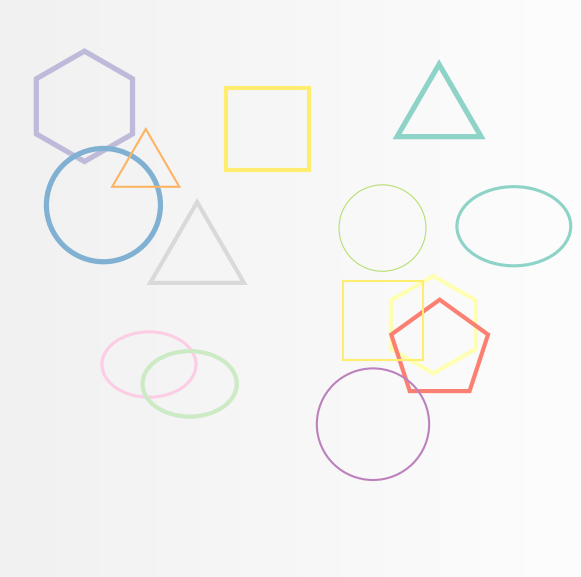[{"shape": "oval", "thickness": 1.5, "radius": 0.49, "center": [0.884, 0.607]}, {"shape": "triangle", "thickness": 2.5, "radius": 0.42, "center": [0.755, 0.804]}, {"shape": "hexagon", "thickness": 2, "radius": 0.42, "center": [0.745, 0.437]}, {"shape": "hexagon", "thickness": 2.5, "radius": 0.48, "center": [0.145, 0.815]}, {"shape": "pentagon", "thickness": 2, "radius": 0.44, "center": [0.756, 0.393]}, {"shape": "circle", "thickness": 2.5, "radius": 0.49, "center": [0.178, 0.644]}, {"shape": "triangle", "thickness": 1, "radius": 0.33, "center": [0.251, 0.709]}, {"shape": "circle", "thickness": 0.5, "radius": 0.37, "center": [0.658, 0.604]}, {"shape": "oval", "thickness": 1.5, "radius": 0.4, "center": [0.256, 0.368]}, {"shape": "triangle", "thickness": 2, "radius": 0.47, "center": [0.339, 0.556]}, {"shape": "circle", "thickness": 1, "radius": 0.48, "center": [0.642, 0.265]}, {"shape": "oval", "thickness": 2, "radius": 0.41, "center": [0.326, 0.334]}, {"shape": "square", "thickness": 2, "radius": 0.36, "center": [0.461, 0.776]}, {"shape": "square", "thickness": 1, "radius": 0.34, "center": [0.659, 0.443]}]